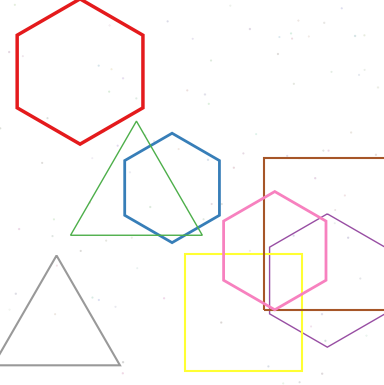[{"shape": "hexagon", "thickness": 2.5, "radius": 0.94, "center": [0.208, 0.814]}, {"shape": "hexagon", "thickness": 2, "radius": 0.71, "center": [0.447, 0.512]}, {"shape": "triangle", "thickness": 1, "radius": 0.99, "center": [0.354, 0.488]}, {"shape": "hexagon", "thickness": 1, "radius": 0.87, "center": [0.85, 0.271]}, {"shape": "square", "thickness": 1.5, "radius": 0.76, "center": [0.633, 0.189]}, {"shape": "square", "thickness": 1.5, "radius": 0.99, "center": [0.885, 0.393]}, {"shape": "hexagon", "thickness": 2, "radius": 0.77, "center": [0.714, 0.349]}, {"shape": "triangle", "thickness": 1.5, "radius": 0.95, "center": [0.147, 0.146]}]